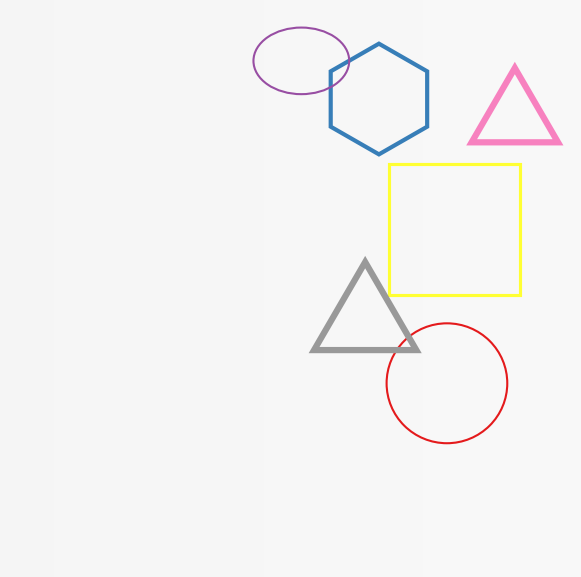[{"shape": "circle", "thickness": 1, "radius": 0.52, "center": [0.769, 0.335]}, {"shape": "hexagon", "thickness": 2, "radius": 0.48, "center": [0.652, 0.828]}, {"shape": "oval", "thickness": 1, "radius": 0.41, "center": [0.518, 0.894]}, {"shape": "square", "thickness": 1.5, "radius": 0.57, "center": [0.782, 0.602]}, {"shape": "triangle", "thickness": 3, "radius": 0.43, "center": [0.886, 0.796]}, {"shape": "triangle", "thickness": 3, "radius": 0.51, "center": [0.628, 0.444]}]